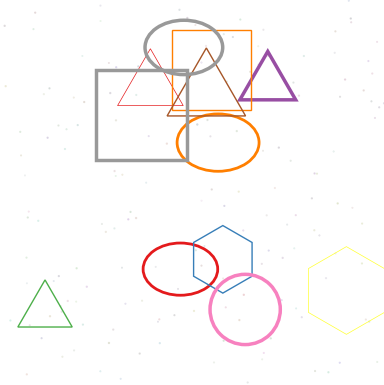[{"shape": "triangle", "thickness": 0.5, "radius": 0.49, "center": [0.391, 0.775]}, {"shape": "oval", "thickness": 2, "radius": 0.48, "center": [0.469, 0.301]}, {"shape": "hexagon", "thickness": 1, "radius": 0.44, "center": [0.579, 0.326]}, {"shape": "triangle", "thickness": 1, "radius": 0.41, "center": [0.117, 0.191]}, {"shape": "triangle", "thickness": 2.5, "radius": 0.42, "center": [0.695, 0.783]}, {"shape": "oval", "thickness": 2, "radius": 0.53, "center": [0.566, 0.63]}, {"shape": "square", "thickness": 1, "radius": 0.51, "center": [0.55, 0.818]}, {"shape": "hexagon", "thickness": 0.5, "radius": 0.57, "center": [0.9, 0.245]}, {"shape": "triangle", "thickness": 1, "radius": 0.59, "center": [0.536, 0.758]}, {"shape": "circle", "thickness": 2.5, "radius": 0.46, "center": [0.637, 0.196]}, {"shape": "oval", "thickness": 2.5, "radius": 0.5, "center": [0.478, 0.877]}, {"shape": "square", "thickness": 2.5, "radius": 0.59, "center": [0.368, 0.701]}]